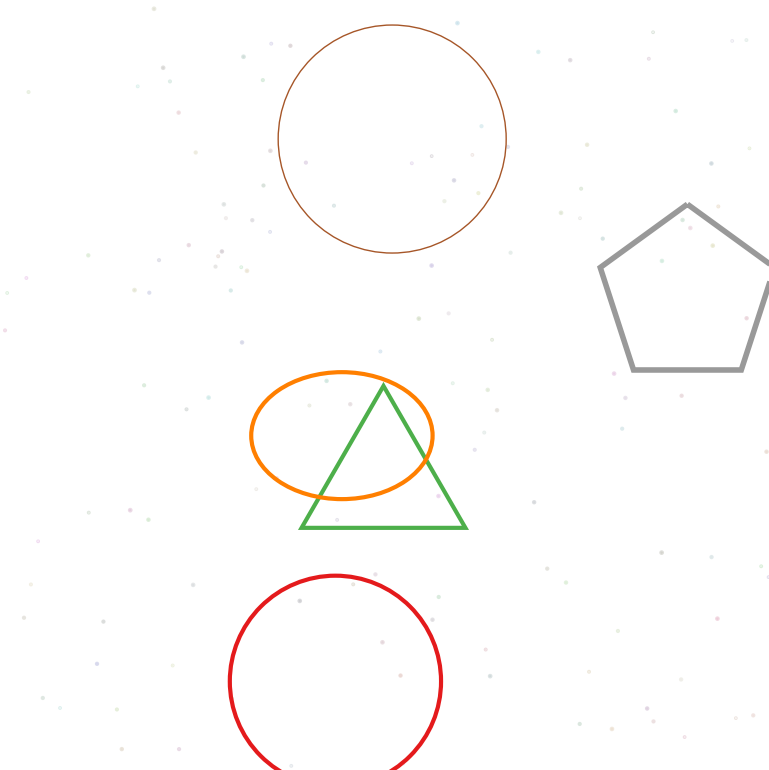[{"shape": "circle", "thickness": 1.5, "radius": 0.69, "center": [0.436, 0.115]}, {"shape": "triangle", "thickness": 1.5, "radius": 0.61, "center": [0.498, 0.376]}, {"shape": "oval", "thickness": 1.5, "radius": 0.59, "center": [0.444, 0.434]}, {"shape": "circle", "thickness": 0.5, "radius": 0.74, "center": [0.509, 0.819]}, {"shape": "pentagon", "thickness": 2, "radius": 0.6, "center": [0.893, 0.616]}]